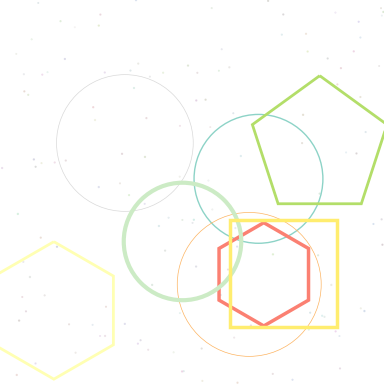[{"shape": "circle", "thickness": 1, "radius": 0.84, "center": [0.671, 0.535]}, {"shape": "hexagon", "thickness": 2, "radius": 0.89, "center": [0.14, 0.194]}, {"shape": "hexagon", "thickness": 2.5, "radius": 0.67, "center": [0.685, 0.288]}, {"shape": "circle", "thickness": 0.5, "radius": 0.93, "center": [0.647, 0.261]}, {"shape": "pentagon", "thickness": 2, "radius": 0.92, "center": [0.83, 0.62]}, {"shape": "circle", "thickness": 0.5, "radius": 0.89, "center": [0.324, 0.629]}, {"shape": "circle", "thickness": 3, "radius": 0.76, "center": [0.474, 0.373]}, {"shape": "square", "thickness": 2.5, "radius": 0.7, "center": [0.737, 0.289]}]